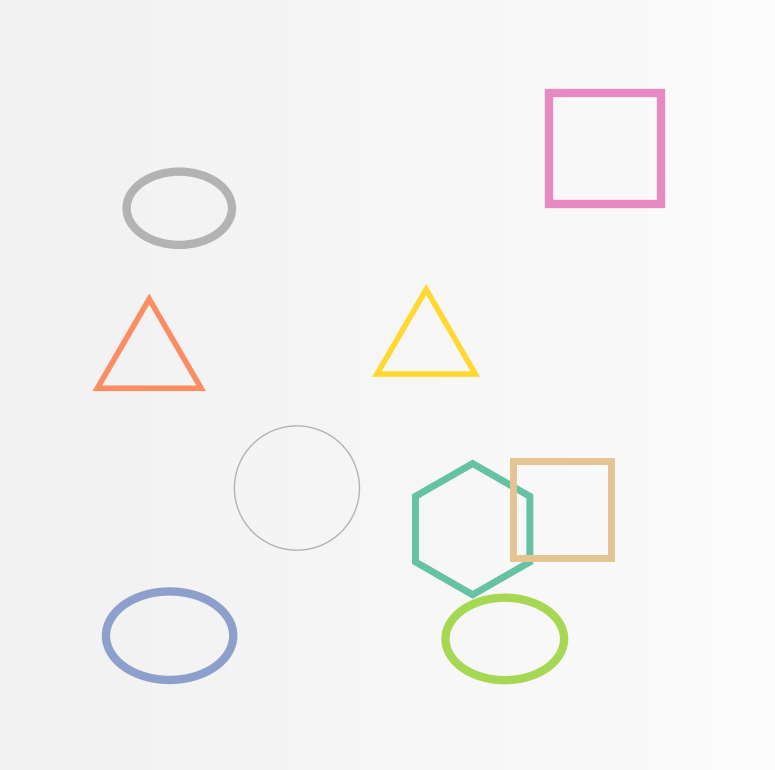[{"shape": "hexagon", "thickness": 2.5, "radius": 0.43, "center": [0.61, 0.313]}, {"shape": "triangle", "thickness": 2, "radius": 0.39, "center": [0.193, 0.534]}, {"shape": "oval", "thickness": 3, "radius": 0.41, "center": [0.219, 0.174]}, {"shape": "square", "thickness": 3, "radius": 0.36, "center": [0.78, 0.807]}, {"shape": "oval", "thickness": 3, "radius": 0.38, "center": [0.651, 0.17]}, {"shape": "triangle", "thickness": 2, "radius": 0.37, "center": [0.55, 0.551]}, {"shape": "square", "thickness": 2.5, "radius": 0.32, "center": [0.725, 0.339]}, {"shape": "oval", "thickness": 3, "radius": 0.34, "center": [0.231, 0.73]}, {"shape": "circle", "thickness": 0.5, "radius": 0.4, "center": [0.383, 0.366]}]